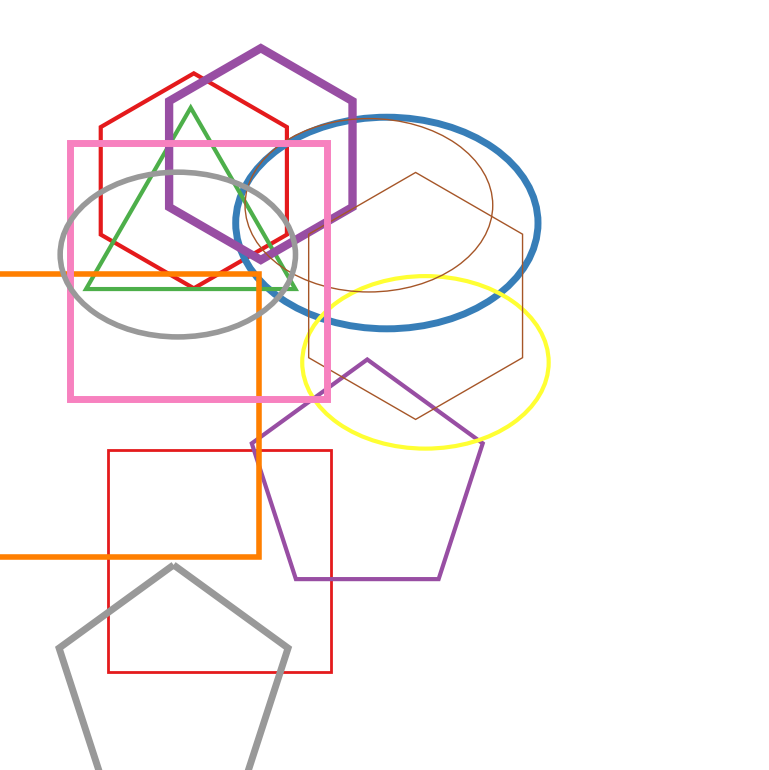[{"shape": "square", "thickness": 1, "radius": 0.72, "center": [0.285, 0.272]}, {"shape": "hexagon", "thickness": 1.5, "radius": 0.7, "center": [0.252, 0.765]}, {"shape": "oval", "thickness": 2.5, "radius": 0.98, "center": [0.502, 0.71]}, {"shape": "triangle", "thickness": 1.5, "radius": 0.78, "center": [0.248, 0.703]}, {"shape": "pentagon", "thickness": 1.5, "radius": 0.79, "center": [0.477, 0.375]}, {"shape": "hexagon", "thickness": 3, "radius": 0.69, "center": [0.339, 0.8]}, {"shape": "square", "thickness": 2, "radius": 0.92, "center": [0.153, 0.461]}, {"shape": "oval", "thickness": 1.5, "radius": 0.8, "center": [0.553, 0.529]}, {"shape": "hexagon", "thickness": 0.5, "radius": 0.8, "center": [0.54, 0.616]}, {"shape": "oval", "thickness": 0.5, "radius": 0.8, "center": [0.479, 0.733]}, {"shape": "square", "thickness": 2.5, "radius": 0.83, "center": [0.258, 0.648]}, {"shape": "oval", "thickness": 2, "radius": 0.76, "center": [0.231, 0.669]}, {"shape": "pentagon", "thickness": 2.5, "radius": 0.78, "center": [0.225, 0.11]}]